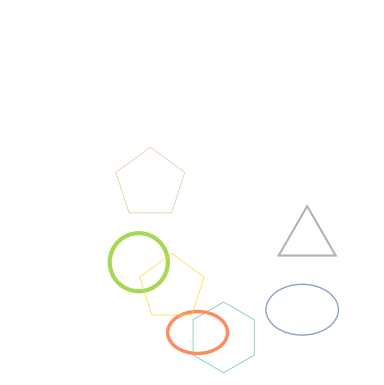[{"shape": "hexagon", "thickness": 0.5, "radius": 0.46, "center": [0.581, 0.124]}, {"shape": "oval", "thickness": 2.5, "radius": 0.39, "center": [0.513, 0.136]}, {"shape": "oval", "thickness": 1, "radius": 0.47, "center": [0.785, 0.196]}, {"shape": "circle", "thickness": 3, "radius": 0.38, "center": [0.361, 0.319]}, {"shape": "pentagon", "thickness": 0.5, "radius": 0.44, "center": [0.446, 0.253]}, {"shape": "pentagon", "thickness": 0.5, "radius": 0.47, "center": [0.391, 0.523]}, {"shape": "triangle", "thickness": 1.5, "radius": 0.43, "center": [0.798, 0.379]}]